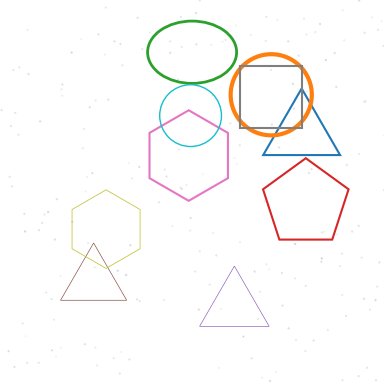[{"shape": "triangle", "thickness": 1.5, "radius": 0.58, "center": [0.784, 0.655]}, {"shape": "circle", "thickness": 3, "radius": 0.53, "center": [0.704, 0.754]}, {"shape": "oval", "thickness": 2, "radius": 0.58, "center": [0.499, 0.864]}, {"shape": "pentagon", "thickness": 1.5, "radius": 0.58, "center": [0.794, 0.472]}, {"shape": "triangle", "thickness": 0.5, "radius": 0.52, "center": [0.609, 0.205]}, {"shape": "triangle", "thickness": 0.5, "radius": 0.5, "center": [0.243, 0.27]}, {"shape": "hexagon", "thickness": 1.5, "radius": 0.59, "center": [0.49, 0.596]}, {"shape": "square", "thickness": 1.5, "radius": 0.4, "center": [0.703, 0.749]}, {"shape": "hexagon", "thickness": 0.5, "radius": 0.51, "center": [0.275, 0.405]}, {"shape": "circle", "thickness": 1, "radius": 0.4, "center": [0.495, 0.7]}]